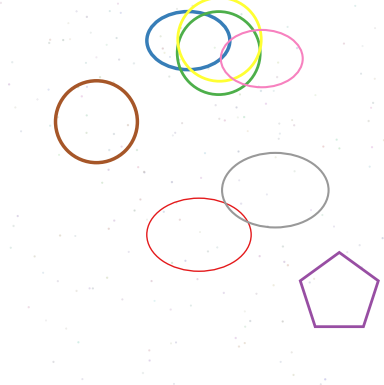[{"shape": "oval", "thickness": 1, "radius": 0.68, "center": [0.517, 0.39]}, {"shape": "oval", "thickness": 2.5, "radius": 0.54, "center": [0.489, 0.895]}, {"shape": "circle", "thickness": 2, "radius": 0.54, "center": [0.568, 0.862]}, {"shape": "pentagon", "thickness": 2, "radius": 0.53, "center": [0.881, 0.238]}, {"shape": "circle", "thickness": 2, "radius": 0.54, "center": [0.57, 0.897]}, {"shape": "circle", "thickness": 2.5, "radius": 0.53, "center": [0.251, 0.684]}, {"shape": "oval", "thickness": 1.5, "radius": 0.53, "center": [0.68, 0.848]}, {"shape": "oval", "thickness": 1.5, "radius": 0.69, "center": [0.715, 0.506]}]